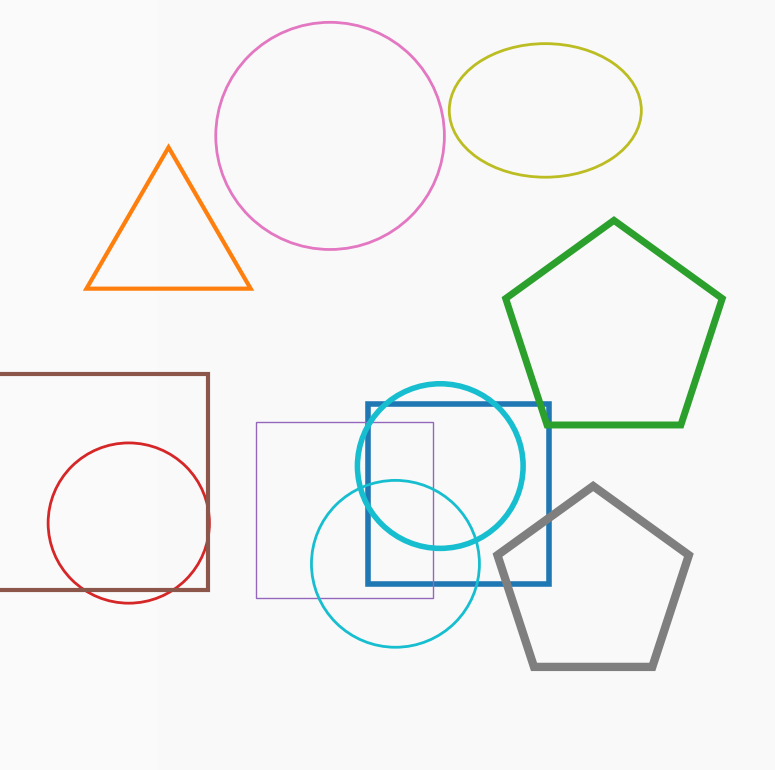[{"shape": "square", "thickness": 2, "radius": 0.58, "center": [0.591, 0.358]}, {"shape": "triangle", "thickness": 1.5, "radius": 0.61, "center": [0.217, 0.686]}, {"shape": "pentagon", "thickness": 2.5, "radius": 0.73, "center": [0.792, 0.567]}, {"shape": "circle", "thickness": 1, "radius": 0.52, "center": [0.166, 0.321]}, {"shape": "square", "thickness": 0.5, "radius": 0.57, "center": [0.445, 0.338]}, {"shape": "square", "thickness": 1.5, "radius": 0.7, "center": [0.127, 0.374]}, {"shape": "circle", "thickness": 1, "radius": 0.74, "center": [0.426, 0.824]}, {"shape": "pentagon", "thickness": 3, "radius": 0.65, "center": [0.765, 0.239]}, {"shape": "oval", "thickness": 1, "radius": 0.62, "center": [0.704, 0.857]}, {"shape": "circle", "thickness": 2, "radius": 0.53, "center": [0.568, 0.395]}, {"shape": "circle", "thickness": 1, "radius": 0.54, "center": [0.51, 0.268]}]